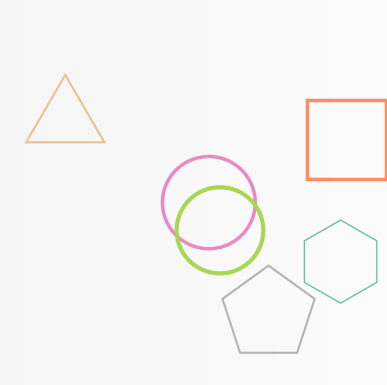[{"shape": "hexagon", "thickness": 1, "radius": 0.54, "center": [0.879, 0.321]}, {"shape": "square", "thickness": 2.5, "radius": 0.51, "center": [0.894, 0.638]}, {"shape": "circle", "thickness": 2.5, "radius": 0.6, "center": [0.539, 0.474]}, {"shape": "circle", "thickness": 3, "radius": 0.56, "center": [0.568, 0.402]}, {"shape": "triangle", "thickness": 1.5, "radius": 0.58, "center": [0.168, 0.689]}, {"shape": "pentagon", "thickness": 1.5, "radius": 0.63, "center": [0.693, 0.185]}]